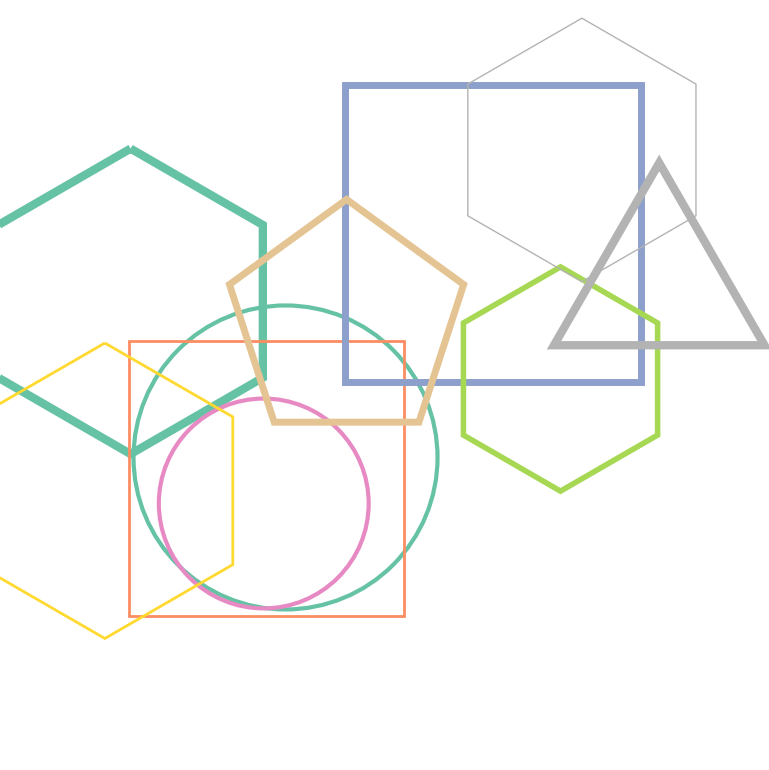[{"shape": "hexagon", "thickness": 3, "radius": 0.99, "center": [0.17, 0.609]}, {"shape": "circle", "thickness": 1.5, "radius": 0.99, "center": [0.371, 0.406]}, {"shape": "square", "thickness": 1, "radius": 0.89, "center": [0.346, 0.378]}, {"shape": "square", "thickness": 2.5, "radius": 0.96, "center": [0.64, 0.696]}, {"shape": "circle", "thickness": 1.5, "radius": 0.68, "center": [0.343, 0.346]}, {"shape": "hexagon", "thickness": 2, "radius": 0.73, "center": [0.728, 0.508]}, {"shape": "hexagon", "thickness": 1, "radius": 0.96, "center": [0.136, 0.363]}, {"shape": "pentagon", "thickness": 2.5, "radius": 0.8, "center": [0.45, 0.581]}, {"shape": "hexagon", "thickness": 0.5, "radius": 0.86, "center": [0.756, 0.805]}, {"shape": "triangle", "thickness": 3, "radius": 0.79, "center": [0.856, 0.631]}]